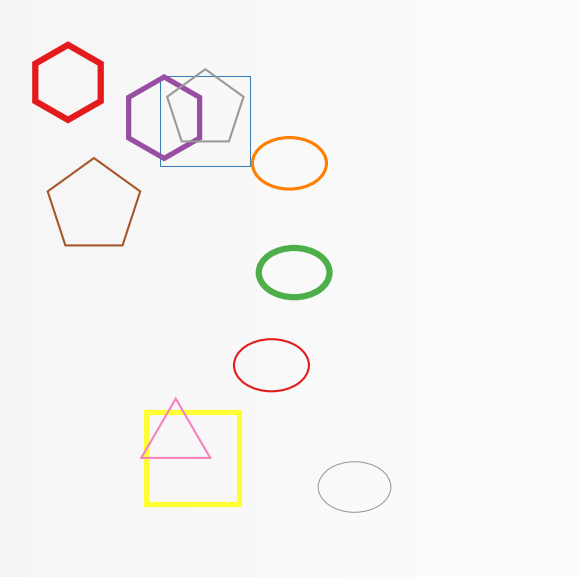[{"shape": "oval", "thickness": 1, "radius": 0.32, "center": [0.467, 0.367]}, {"shape": "hexagon", "thickness": 3, "radius": 0.32, "center": [0.117, 0.856]}, {"shape": "square", "thickness": 0.5, "radius": 0.39, "center": [0.353, 0.79]}, {"shape": "oval", "thickness": 3, "radius": 0.3, "center": [0.506, 0.527]}, {"shape": "hexagon", "thickness": 2.5, "radius": 0.35, "center": [0.282, 0.795]}, {"shape": "oval", "thickness": 1.5, "radius": 0.32, "center": [0.498, 0.716]}, {"shape": "square", "thickness": 2.5, "radius": 0.4, "center": [0.332, 0.206]}, {"shape": "pentagon", "thickness": 1, "radius": 0.42, "center": [0.162, 0.642]}, {"shape": "triangle", "thickness": 1, "radius": 0.34, "center": [0.302, 0.24]}, {"shape": "oval", "thickness": 0.5, "radius": 0.31, "center": [0.61, 0.156]}, {"shape": "pentagon", "thickness": 1, "radius": 0.35, "center": [0.353, 0.81]}]